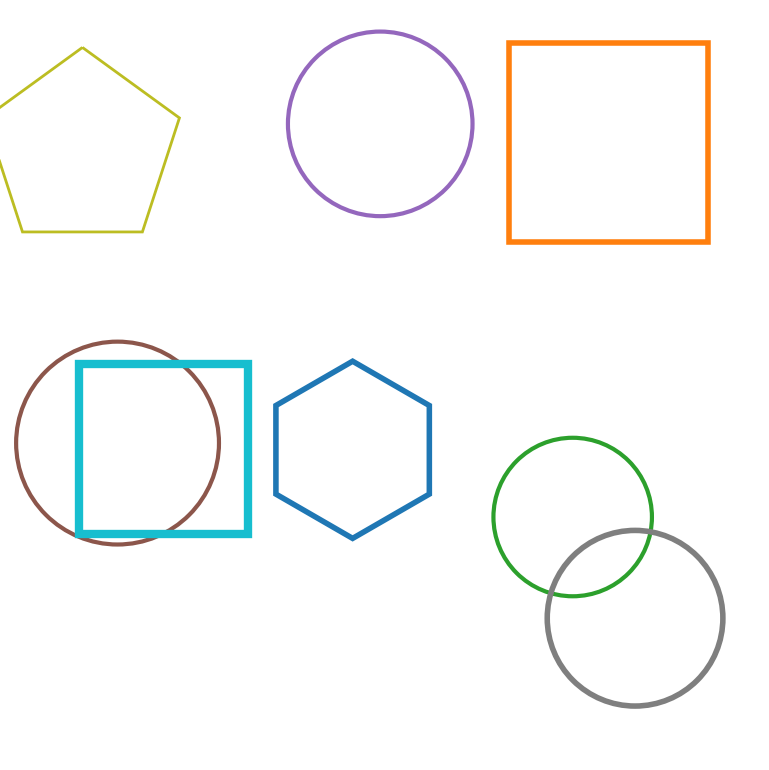[{"shape": "hexagon", "thickness": 2, "radius": 0.58, "center": [0.458, 0.416]}, {"shape": "square", "thickness": 2, "radius": 0.64, "center": [0.79, 0.815]}, {"shape": "circle", "thickness": 1.5, "radius": 0.51, "center": [0.744, 0.329]}, {"shape": "circle", "thickness": 1.5, "radius": 0.6, "center": [0.494, 0.839]}, {"shape": "circle", "thickness": 1.5, "radius": 0.66, "center": [0.153, 0.425]}, {"shape": "circle", "thickness": 2, "radius": 0.57, "center": [0.825, 0.197]}, {"shape": "pentagon", "thickness": 1, "radius": 0.66, "center": [0.107, 0.806]}, {"shape": "square", "thickness": 3, "radius": 0.55, "center": [0.212, 0.417]}]